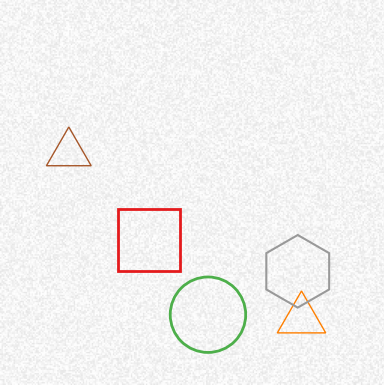[{"shape": "square", "thickness": 2, "radius": 0.4, "center": [0.387, 0.376]}, {"shape": "circle", "thickness": 2, "radius": 0.49, "center": [0.54, 0.183]}, {"shape": "triangle", "thickness": 1, "radius": 0.36, "center": [0.783, 0.172]}, {"shape": "triangle", "thickness": 1, "radius": 0.34, "center": [0.179, 0.603]}, {"shape": "hexagon", "thickness": 1.5, "radius": 0.47, "center": [0.773, 0.295]}]